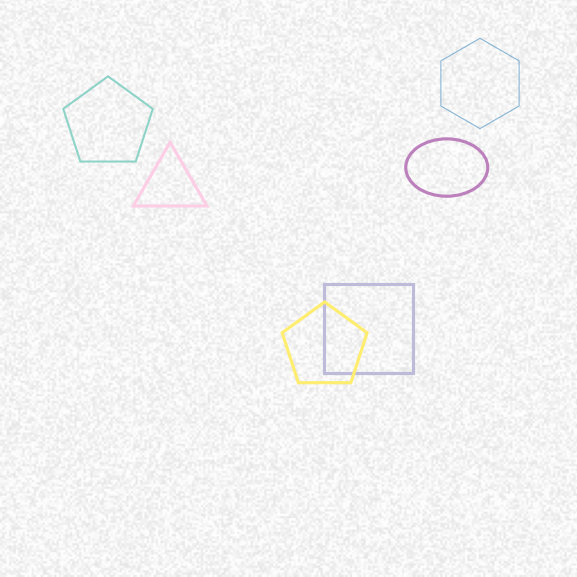[{"shape": "pentagon", "thickness": 1, "radius": 0.41, "center": [0.187, 0.785]}, {"shape": "square", "thickness": 1.5, "radius": 0.38, "center": [0.638, 0.43]}, {"shape": "hexagon", "thickness": 0.5, "radius": 0.39, "center": [0.831, 0.855]}, {"shape": "triangle", "thickness": 1.5, "radius": 0.37, "center": [0.295, 0.679]}, {"shape": "oval", "thickness": 1.5, "radius": 0.35, "center": [0.774, 0.709]}, {"shape": "pentagon", "thickness": 1.5, "radius": 0.39, "center": [0.562, 0.399]}]